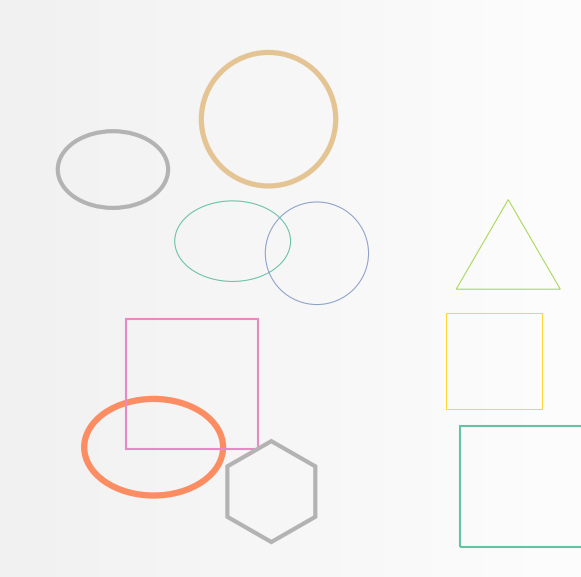[{"shape": "square", "thickness": 1, "radius": 0.53, "center": [0.897, 0.157]}, {"shape": "oval", "thickness": 0.5, "radius": 0.5, "center": [0.4, 0.582]}, {"shape": "oval", "thickness": 3, "radius": 0.6, "center": [0.264, 0.225]}, {"shape": "circle", "thickness": 0.5, "radius": 0.44, "center": [0.545, 0.561]}, {"shape": "square", "thickness": 1, "radius": 0.57, "center": [0.33, 0.334]}, {"shape": "triangle", "thickness": 0.5, "radius": 0.52, "center": [0.874, 0.55]}, {"shape": "square", "thickness": 0.5, "radius": 0.41, "center": [0.85, 0.374]}, {"shape": "circle", "thickness": 2.5, "radius": 0.58, "center": [0.462, 0.793]}, {"shape": "hexagon", "thickness": 2, "radius": 0.44, "center": [0.467, 0.148]}, {"shape": "oval", "thickness": 2, "radius": 0.47, "center": [0.194, 0.706]}]